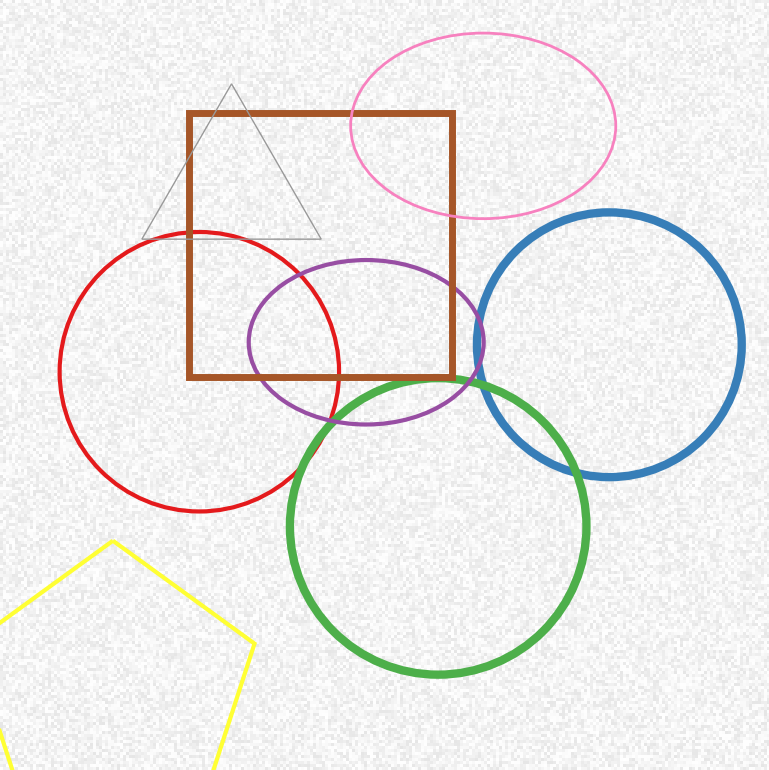[{"shape": "circle", "thickness": 1.5, "radius": 0.91, "center": [0.259, 0.517]}, {"shape": "circle", "thickness": 3, "radius": 0.86, "center": [0.791, 0.552]}, {"shape": "circle", "thickness": 3, "radius": 0.96, "center": [0.569, 0.316]}, {"shape": "oval", "thickness": 1.5, "radius": 0.76, "center": [0.476, 0.555]}, {"shape": "pentagon", "thickness": 1.5, "radius": 0.97, "center": [0.147, 0.104]}, {"shape": "square", "thickness": 2.5, "radius": 0.86, "center": [0.416, 0.682]}, {"shape": "oval", "thickness": 1, "radius": 0.86, "center": [0.628, 0.837]}, {"shape": "triangle", "thickness": 0.5, "radius": 0.67, "center": [0.301, 0.757]}]